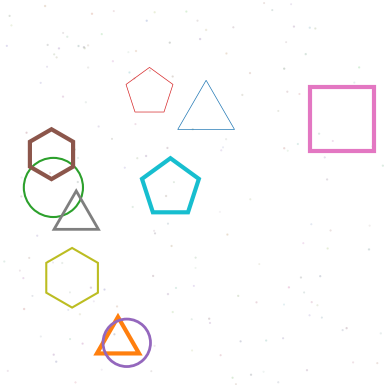[{"shape": "triangle", "thickness": 0.5, "radius": 0.43, "center": [0.535, 0.706]}, {"shape": "triangle", "thickness": 3, "radius": 0.32, "center": [0.306, 0.114]}, {"shape": "circle", "thickness": 1.5, "radius": 0.38, "center": [0.139, 0.513]}, {"shape": "pentagon", "thickness": 0.5, "radius": 0.32, "center": [0.388, 0.761]}, {"shape": "circle", "thickness": 2, "radius": 0.31, "center": [0.329, 0.11]}, {"shape": "hexagon", "thickness": 3, "radius": 0.32, "center": [0.134, 0.6]}, {"shape": "square", "thickness": 3, "radius": 0.42, "center": [0.889, 0.692]}, {"shape": "triangle", "thickness": 2, "radius": 0.33, "center": [0.198, 0.438]}, {"shape": "hexagon", "thickness": 1.5, "radius": 0.39, "center": [0.187, 0.279]}, {"shape": "pentagon", "thickness": 3, "radius": 0.39, "center": [0.443, 0.511]}]